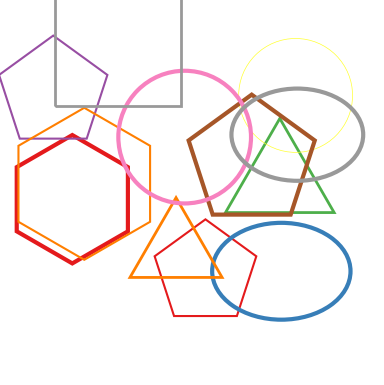[{"shape": "hexagon", "thickness": 3, "radius": 0.83, "center": [0.188, 0.483]}, {"shape": "pentagon", "thickness": 1.5, "radius": 0.69, "center": [0.534, 0.291]}, {"shape": "oval", "thickness": 3, "radius": 0.9, "center": [0.731, 0.295]}, {"shape": "triangle", "thickness": 2, "radius": 0.81, "center": [0.727, 0.529]}, {"shape": "pentagon", "thickness": 1.5, "radius": 0.74, "center": [0.138, 0.76]}, {"shape": "triangle", "thickness": 2, "radius": 0.69, "center": [0.457, 0.348]}, {"shape": "hexagon", "thickness": 1.5, "radius": 0.99, "center": [0.219, 0.523]}, {"shape": "circle", "thickness": 0.5, "radius": 0.74, "center": [0.768, 0.752]}, {"shape": "pentagon", "thickness": 3, "radius": 0.86, "center": [0.654, 0.582]}, {"shape": "circle", "thickness": 3, "radius": 0.86, "center": [0.48, 0.644]}, {"shape": "square", "thickness": 2, "radius": 0.82, "center": [0.306, 0.889]}, {"shape": "oval", "thickness": 3, "radius": 0.86, "center": [0.772, 0.65]}]